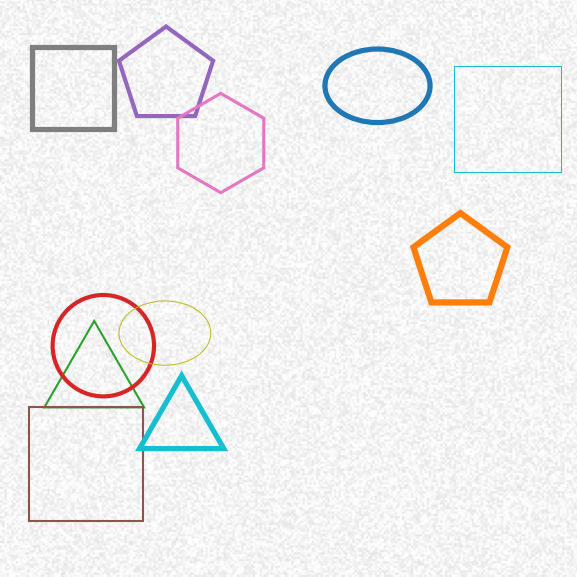[{"shape": "oval", "thickness": 2.5, "radius": 0.45, "center": [0.654, 0.851]}, {"shape": "pentagon", "thickness": 3, "radius": 0.43, "center": [0.797, 0.545]}, {"shape": "triangle", "thickness": 1, "radius": 0.5, "center": [0.163, 0.344]}, {"shape": "circle", "thickness": 2, "radius": 0.44, "center": [0.179, 0.401]}, {"shape": "pentagon", "thickness": 2, "radius": 0.43, "center": [0.287, 0.867]}, {"shape": "square", "thickness": 1, "radius": 0.5, "center": [0.149, 0.196]}, {"shape": "hexagon", "thickness": 1.5, "radius": 0.43, "center": [0.382, 0.751]}, {"shape": "square", "thickness": 2.5, "radius": 0.36, "center": [0.127, 0.847]}, {"shape": "oval", "thickness": 0.5, "radius": 0.4, "center": [0.286, 0.422]}, {"shape": "triangle", "thickness": 2.5, "radius": 0.42, "center": [0.315, 0.264]}, {"shape": "square", "thickness": 0.5, "radius": 0.46, "center": [0.879, 0.794]}]